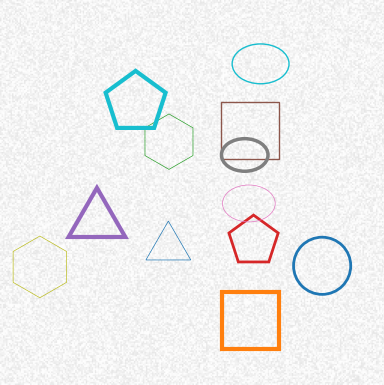[{"shape": "circle", "thickness": 2, "radius": 0.37, "center": [0.837, 0.31]}, {"shape": "triangle", "thickness": 0.5, "radius": 0.34, "center": [0.437, 0.358]}, {"shape": "square", "thickness": 3, "radius": 0.37, "center": [0.65, 0.167]}, {"shape": "hexagon", "thickness": 0.5, "radius": 0.36, "center": [0.439, 0.632]}, {"shape": "pentagon", "thickness": 2, "radius": 0.34, "center": [0.659, 0.374]}, {"shape": "triangle", "thickness": 3, "radius": 0.43, "center": [0.252, 0.427]}, {"shape": "square", "thickness": 1, "radius": 0.37, "center": [0.649, 0.661]}, {"shape": "oval", "thickness": 0.5, "radius": 0.34, "center": [0.646, 0.472]}, {"shape": "oval", "thickness": 2.5, "radius": 0.3, "center": [0.636, 0.598]}, {"shape": "hexagon", "thickness": 0.5, "radius": 0.4, "center": [0.104, 0.307]}, {"shape": "pentagon", "thickness": 3, "radius": 0.41, "center": [0.352, 0.734]}, {"shape": "oval", "thickness": 1, "radius": 0.37, "center": [0.677, 0.834]}]